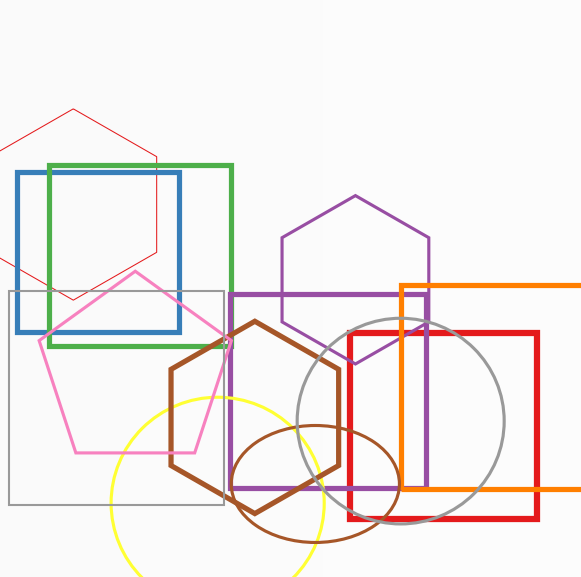[{"shape": "square", "thickness": 3, "radius": 0.81, "center": [0.763, 0.262]}, {"shape": "hexagon", "thickness": 0.5, "radius": 0.83, "center": [0.126, 0.645]}, {"shape": "square", "thickness": 2.5, "radius": 0.69, "center": [0.169, 0.563]}, {"shape": "square", "thickness": 2.5, "radius": 0.78, "center": [0.241, 0.557]}, {"shape": "square", "thickness": 2.5, "radius": 0.84, "center": [0.564, 0.322]}, {"shape": "hexagon", "thickness": 1.5, "radius": 0.73, "center": [0.611, 0.515]}, {"shape": "square", "thickness": 2.5, "radius": 0.88, "center": [0.866, 0.329]}, {"shape": "circle", "thickness": 1.5, "radius": 0.92, "center": [0.374, 0.128]}, {"shape": "oval", "thickness": 1.5, "radius": 0.72, "center": [0.543, 0.161]}, {"shape": "hexagon", "thickness": 2.5, "radius": 0.83, "center": [0.438, 0.276]}, {"shape": "pentagon", "thickness": 1.5, "radius": 0.87, "center": [0.233, 0.356]}, {"shape": "circle", "thickness": 1.5, "radius": 0.89, "center": [0.689, 0.27]}, {"shape": "square", "thickness": 1, "radius": 0.93, "center": [0.201, 0.31]}]